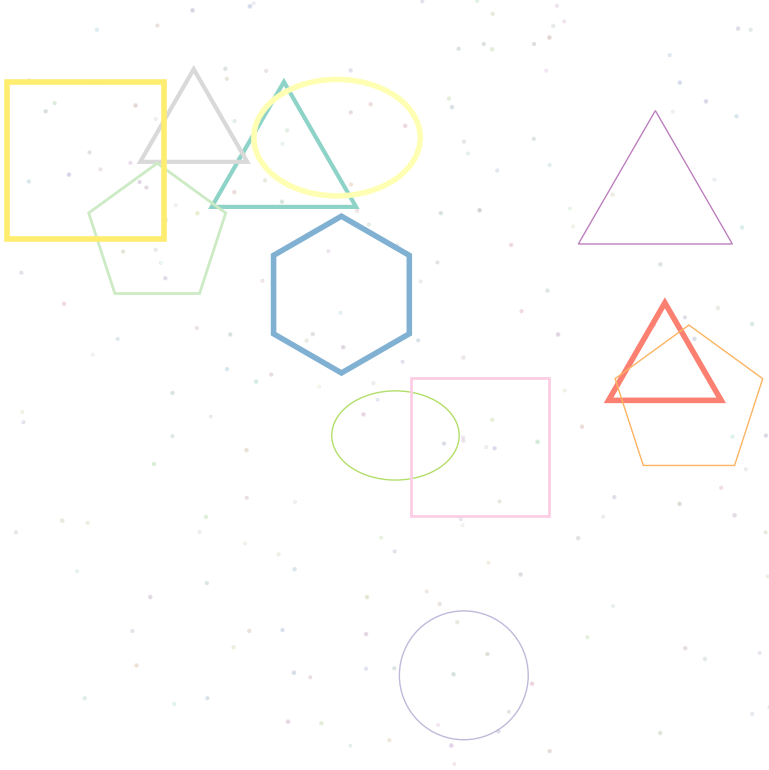[{"shape": "triangle", "thickness": 1.5, "radius": 0.54, "center": [0.369, 0.785]}, {"shape": "oval", "thickness": 2, "radius": 0.54, "center": [0.438, 0.821]}, {"shape": "circle", "thickness": 0.5, "radius": 0.42, "center": [0.602, 0.123]}, {"shape": "triangle", "thickness": 2, "radius": 0.42, "center": [0.863, 0.522]}, {"shape": "hexagon", "thickness": 2, "radius": 0.51, "center": [0.443, 0.617]}, {"shape": "pentagon", "thickness": 0.5, "radius": 0.5, "center": [0.895, 0.477]}, {"shape": "oval", "thickness": 0.5, "radius": 0.41, "center": [0.514, 0.434]}, {"shape": "square", "thickness": 1, "radius": 0.45, "center": [0.623, 0.42]}, {"shape": "triangle", "thickness": 1.5, "radius": 0.4, "center": [0.252, 0.83]}, {"shape": "triangle", "thickness": 0.5, "radius": 0.58, "center": [0.851, 0.741]}, {"shape": "pentagon", "thickness": 1, "radius": 0.47, "center": [0.204, 0.694]}, {"shape": "square", "thickness": 2, "radius": 0.51, "center": [0.111, 0.792]}]